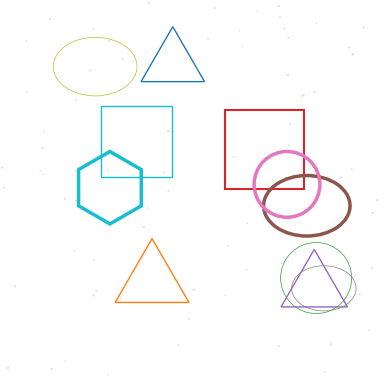[{"shape": "triangle", "thickness": 1, "radius": 0.48, "center": [0.449, 0.836]}, {"shape": "triangle", "thickness": 1, "radius": 0.55, "center": [0.395, 0.27]}, {"shape": "circle", "thickness": 0.5, "radius": 0.46, "center": [0.821, 0.278]}, {"shape": "square", "thickness": 1.5, "radius": 0.51, "center": [0.686, 0.611]}, {"shape": "triangle", "thickness": 1, "radius": 0.5, "center": [0.816, 0.253]}, {"shape": "oval", "thickness": 2.5, "radius": 0.56, "center": [0.797, 0.465]}, {"shape": "circle", "thickness": 2.5, "radius": 0.43, "center": [0.745, 0.521]}, {"shape": "oval", "thickness": 0.5, "radius": 0.42, "center": [0.841, 0.251]}, {"shape": "oval", "thickness": 0.5, "radius": 0.54, "center": [0.247, 0.827]}, {"shape": "hexagon", "thickness": 2.5, "radius": 0.47, "center": [0.286, 0.512]}, {"shape": "square", "thickness": 1, "radius": 0.46, "center": [0.355, 0.633]}]